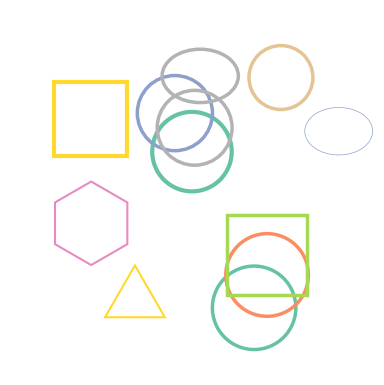[{"shape": "circle", "thickness": 3, "radius": 0.52, "center": [0.499, 0.606]}, {"shape": "circle", "thickness": 2.5, "radius": 0.54, "center": [0.66, 0.201]}, {"shape": "circle", "thickness": 2.5, "radius": 0.54, "center": [0.694, 0.286]}, {"shape": "circle", "thickness": 2.5, "radius": 0.49, "center": [0.454, 0.706]}, {"shape": "oval", "thickness": 0.5, "radius": 0.44, "center": [0.88, 0.659]}, {"shape": "hexagon", "thickness": 1.5, "radius": 0.54, "center": [0.237, 0.42]}, {"shape": "square", "thickness": 2.5, "radius": 0.52, "center": [0.694, 0.337]}, {"shape": "triangle", "thickness": 1.5, "radius": 0.45, "center": [0.351, 0.221]}, {"shape": "square", "thickness": 3, "radius": 0.48, "center": [0.235, 0.691]}, {"shape": "circle", "thickness": 2.5, "radius": 0.41, "center": [0.73, 0.799]}, {"shape": "oval", "thickness": 2.5, "radius": 0.5, "center": [0.52, 0.803]}, {"shape": "circle", "thickness": 2.5, "radius": 0.49, "center": [0.506, 0.668]}]